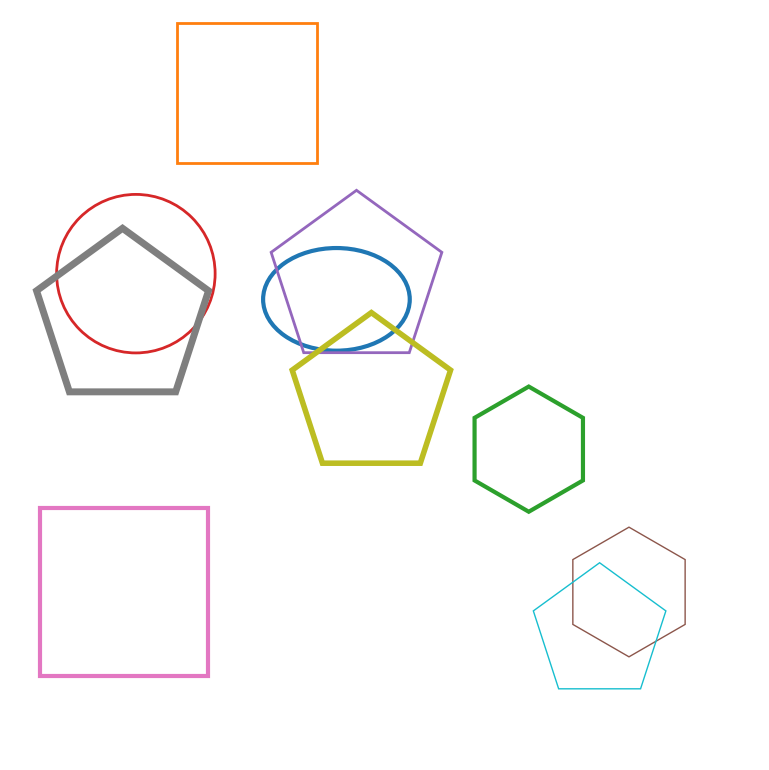[{"shape": "oval", "thickness": 1.5, "radius": 0.48, "center": [0.437, 0.611]}, {"shape": "square", "thickness": 1, "radius": 0.45, "center": [0.321, 0.879]}, {"shape": "hexagon", "thickness": 1.5, "radius": 0.41, "center": [0.687, 0.417]}, {"shape": "circle", "thickness": 1, "radius": 0.51, "center": [0.176, 0.645]}, {"shape": "pentagon", "thickness": 1, "radius": 0.58, "center": [0.463, 0.636]}, {"shape": "hexagon", "thickness": 0.5, "radius": 0.42, "center": [0.817, 0.231]}, {"shape": "square", "thickness": 1.5, "radius": 0.55, "center": [0.161, 0.231]}, {"shape": "pentagon", "thickness": 2.5, "radius": 0.59, "center": [0.159, 0.586]}, {"shape": "pentagon", "thickness": 2, "radius": 0.54, "center": [0.482, 0.486]}, {"shape": "pentagon", "thickness": 0.5, "radius": 0.45, "center": [0.779, 0.179]}]